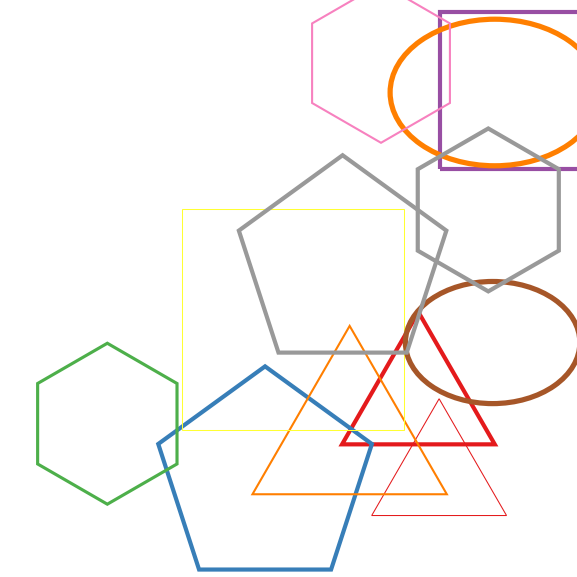[{"shape": "triangle", "thickness": 2, "radius": 0.76, "center": [0.725, 0.306]}, {"shape": "triangle", "thickness": 0.5, "radius": 0.67, "center": [0.76, 0.174]}, {"shape": "pentagon", "thickness": 2, "radius": 0.97, "center": [0.459, 0.17]}, {"shape": "hexagon", "thickness": 1.5, "radius": 0.7, "center": [0.186, 0.265]}, {"shape": "square", "thickness": 2, "radius": 0.68, "center": [0.898, 0.843]}, {"shape": "oval", "thickness": 2.5, "radius": 0.91, "center": [0.857, 0.839]}, {"shape": "triangle", "thickness": 1, "radius": 0.97, "center": [0.605, 0.24]}, {"shape": "square", "thickness": 0.5, "radius": 0.96, "center": [0.507, 0.446]}, {"shape": "oval", "thickness": 2.5, "radius": 0.76, "center": [0.853, 0.406]}, {"shape": "hexagon", "thickness": 1, "radius": 0.69, "center": [0.66, 0.89]}, {"shape": "pentagon", "thickness": 2, "radius": 0.94, "center": [0.593, 0.541]}, {"shape": "hexagon", "thickness": 2, "radius": 0.71, "center": [0.846, 0.636]}]